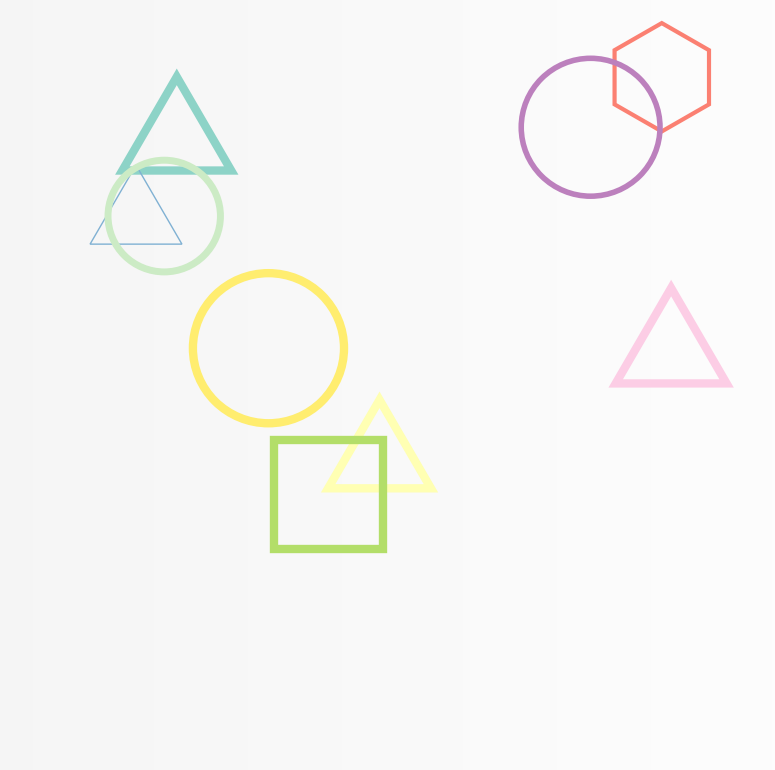[{"shape": "triangle", "thickness": 3, "radius": 0.41, "center": [0.228, 0.819]}, {"shape": "triangle", "thickness": 3, "radius": 0.38, "center": [0.49, 0.404]}, {"shape": "hexagon", "thickness": 1.5, "radius": 0.35, "center": [0.854, 0.9]}, {"shape": "triangle", "thickness": 0.5, "radius": 0.34, "center": [0.175, 0.717]}, {"shape": "square", "thickness": 3, "radius": 0.35, "center": [0.424, 0.357]}, {"shape": "triangle", "thickness": 3, "radius": 0.41, "center": [0.866, 0.543]}, {"shape": "circle", "thickness": 2, "radius": 0.45, "center": [0.762, 0.835]}, {"shape": "circle", "thickness": 2.5, "radius": 0.36, "center": [0.212, 0.719]}, {"shape": "circle", "thickness": 3, "radius": 0.49, "center": [0.346, 0.548]}]